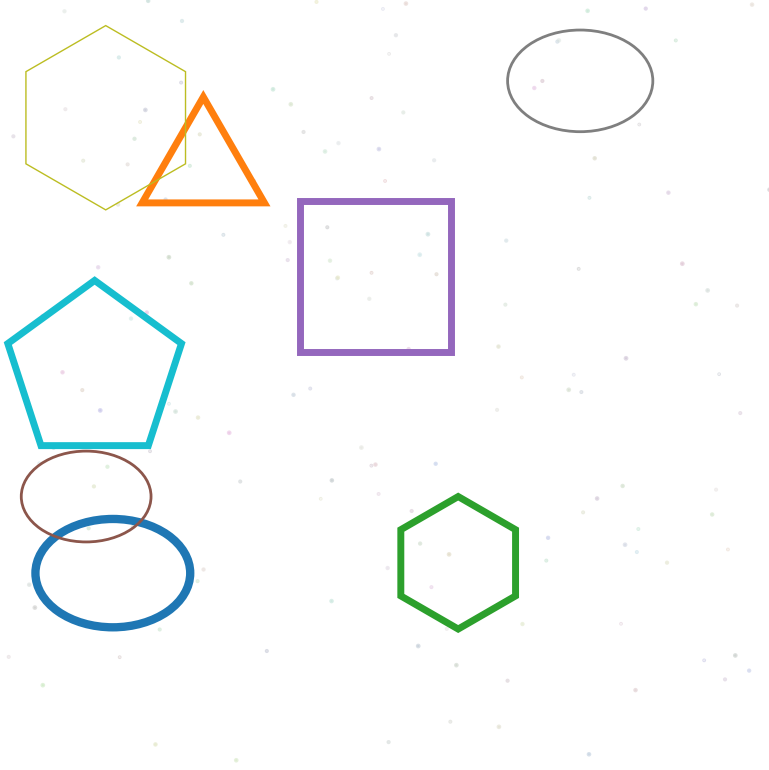[{"shape": "oval", "thickness": 3, "radius": 0.5, "center": [0.147, 0.256]}, {"shape": "triangle", "thickness": 2.5, "radius": 0.46, "center": [0.264, 0.782]}, {"shape": "hexagon", "thickness": 2.5, "radius": 0.43, "center": [0.595, 0.269]}, {"shape": "square", "thickness": 2.5, "radius": 0.49, "center": [0.487, 0.641]}, {"shape": "oval", "thickness": 1, "radius": 0.42, "center": [0.112, 0.355]}, {"shape": "oval", "thickness": 1, "radius": 0.47, "center": [0.754, 0.895]}, {"shape": "hexagon", "thickness": 0.5, "radius": 0.6, "center": [0.137, 0.847]}, {"shape": "pentagon", "thickness": 2.5, "radius": 0.59, "center": [0.123, 0.517]}]